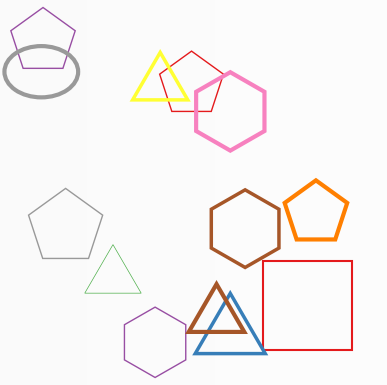[{"shape": "pentagon", "thickness": 1, "radius": 0.43, "center": [0.494, 0.781]}, {"shape": "square", "thickness": 1.5, "radius": 0.58, "center": [0.794, 0.206]}, {"shape": "triangle", "thickness": 2.5, "radius": 0.52, "center": [0.594, 0.134]}, {"shape": "triangle", "thickness": 0.5, "radius": 0.42, "center": [0.292, 0.281]}, {"shape": "hexagon", "thickness": 1, "radius": 0.46, "center": [0.4, 0.111]}, {"shape": "pentagon", "thickness": 1, "radius": 0.44, "center": [0.111, 0.893]}, {"shape": "pentagon", "thickness": 3, "radius": 0.42, "center": [0.815, 0.447]}, {"shape": "triangle", "thickness": 2.5, "radius": 0.41, "center": [0.413, 0.782]}, {"shape": "hexagon", "thickness": 2.5, "radius": 0.5, "center": [0.633, 0.406]}, {"shape": "triangle", "thickness": 3, "radius": 0.41, "center": [0.559, 0.179]}, {"shape": "hexagon", "thickness": 3, "radius": 0.51, "center": [0.594, 0.711]}, {"shape": "oval", "thickness": 3, "radius": 0.48, "center": [0.107, 0.814]}, {"shape": "pentagon", "thickness": 1, "radius": 0.5, "center": [0.169, 0.41]}]